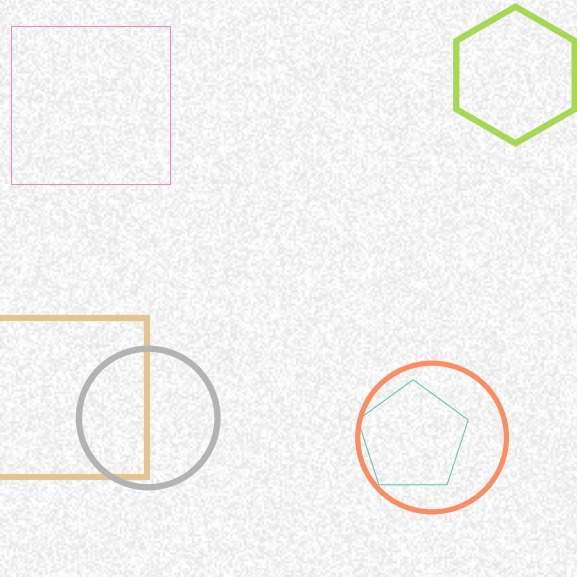[{"shape": "pentagon", "thickness": 0.5, "radius": 0.5, "center": [0.715, 0.241]}, {"shape": "circle", "thickness": 2.5, "radius": 0.64, "center": [0.748, 0.241]}, {"shape": "square", "thickness": 0.5, "radius": 0.68, "center": [0.157, 0.818]}, {"shape": "hexagon", "thickness": 3, "radius": 0.59, "center": [0.893, 0.869]}, {"shape": "square", "thickness": 3, "radius": 0.69, "center": [0.117, 0.31]}, {"shape": "circle", "thickness": 3, "radius": 0.6, "center": [0.257, 0.275]}]